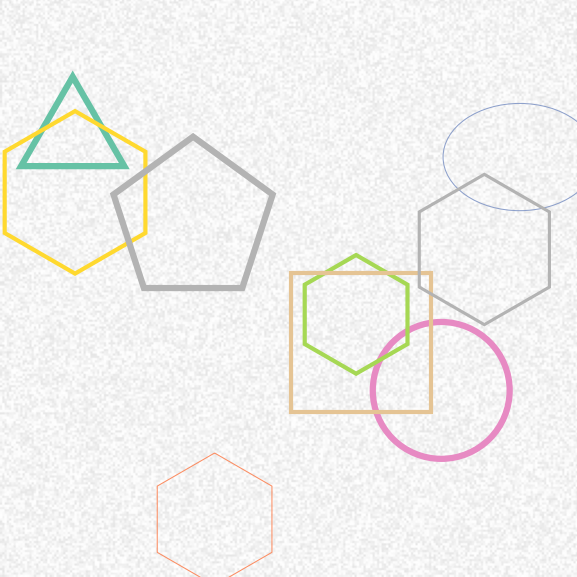[{"shape": "triangle", "thickness": 3, "radius": 0.52, "center": [0.126, 0.763]}, {"shape": "hexagon", "thickness": 0.5, "radius": 0.57, "center": [0.372, 0.1]}, {"shape": "oval", "thickness": 0.5, "radius": 0.66, "center": [0.9, 0.727]}, {"shape": "circle", "thickness": 3, "radius": 0.59, "center": [0.764, 0.323]}, {"shape": "hexagon", "thickness": 2, "radius": 0.51, "center": [0.617, 0.455]}, {"shape": "hexagon", "thickness": 2, "radius": 0.7, "center": [0.13, 0.666]}, {"shape": "square", "thickness": 2, "radius": 0.6, "center": [0.625, 0.406]}, {"shape": "pentagon", "thickness": 3, "radius": 0.72, "center": [0.334, 0.618]}, {"shape": "hexagon", "thickness": 1.5, "radius": 0.65, "center": [0.839, 0.567]}]